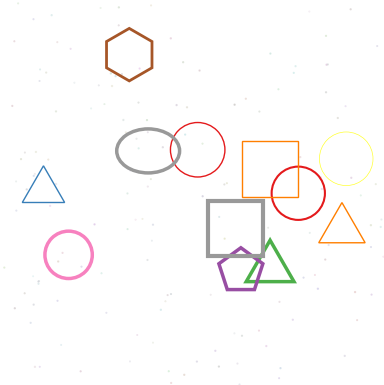[{"shape": "circle", "thickness": 1.5, "radius": 0.35, "center": [0.775, 0.498]}, {"shape": "circle", "thickness": 1, "radius": 0.35, "center": [0.513, 0.611]}, {"shape": "triangle", "thickness": 1, "radius": 0.32, "center": [0.113, 0.506]}, {"shape": "triangle", "thickness": 2.5, "radius": 0.36, "center": [0.702, 0.304]}, {"shape": "pentagon", "thickness": 2.5, "radius": 0.3, "center": [0.626, 0.296]}, {"shape": "triangle", "thickness": 1, "radius": 0.35, "center": [0.888, 0.404]}, {"shape": "square", "thickness": 1, "radius": 0.37, "center": [0.702, 0.561]}, {"shape": "circle", "thickness": 0.5, "radius": 0.35, "center": [0.899, 0.588]}, {"shape": "hexagon", "thickness": 2, "radius": 0.34, "center": [0.336, 0.858]}, {"shape": "circle", "thickness": 2.5, "radius": 0.31, "center": [0.178, 0.338]}, {"shape": "square", "thickness": 3, "radius": 0.36, "center": [0.611, 0.406]}, {"shape": "oval", "thickness": 2.5, "radius": 0.41, "center": [0.385, 0.608]}]